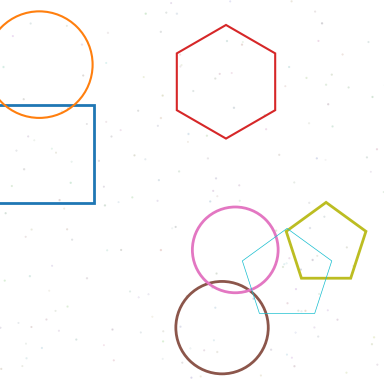[{"shape": "square", "thickness": 2, "radius": 0.63, "center": [0.118, 0.6]}, {"shape": "circle", "thickness": 1.5, "radius": 0.69, "center": [0.102, 0.832]}, {"shape": "hexagon", "thickness": 1.5, "radius": 0.74, "center": [0.587, 0.788]}, {"shape": "circle", "thickness": 2, "radius": 0.6, "center": [0.577, 0.149]}, {"shape": "circle", "thickness": 2, "radius": 0.56, "center": [0.611, 0.351]}, {"shape": "pentagon", "thickness": 2, "radius": 0.54, "center": [0.847, 0.365]}, {"shape": "pentagon", "thickness": 0.5, "radius": 0.61, "center": [0.746, 0.285]}]